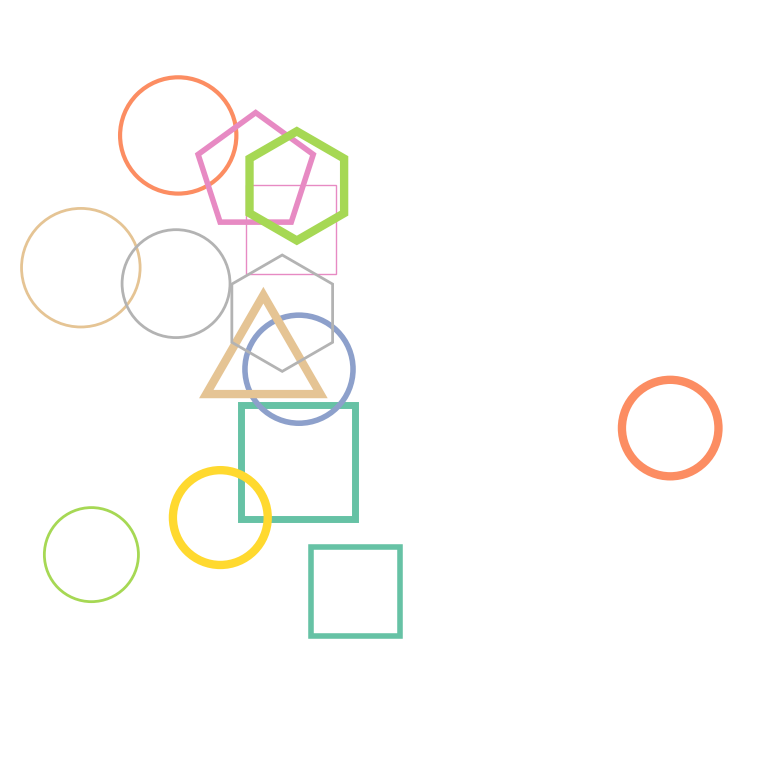[{"shape": "square", "thickness": 2, "radius": 0.29, "center": [0.461, 0.232]}, {"shape": "square", "thickness": 2.5, "radius": 0.37, "center": [0.387, 0.4]}, {"shape": "circle", "thickness": 3, "radius": 0.31, "center": [0.87, 0.444]}, {"shape": "circle", "thickness": 1.5, "radius": 0.38, "center": [0.231, 0.824]}, {"shape": "circle", "thickness": 2, "radius": 0.35, "center": [0.388, 0.521]}, {"shape": "square", "thickness": 0.5, "radius": 0.29, "center": [0.378, 0.702]}, {"shape": "pentagon", "thickness": 2, "radius": 0.39, "center": [0.332, 0.775]}, {"shape": "circle", "thickness": 1, "radius": 0.31, "center": [0.119, 0.28]}, {"shape": "hexagon", "thickness": 3, "radius": 0.35, "center": [0.385, 0.759]}, {"shape": "circle", "thickness": 3, "radius": 0.31, "center": [0.286, 0.328]}, {"shape": "triangle", "thickness": 3, "radius": 0.43, "center": [0.342, 0.531]}, {"shape": "circle", "thickness": 1, "radius": 0.39, "center": [0.105, 0.652]}, {"shape": "circle", "thickness": 1, "radius": 0.35, "center": [0.229, 0.632]}, {"shape": "hexagon", "thickness": 1, "radius": 0.38, "center": [0.367, 0.593]}]